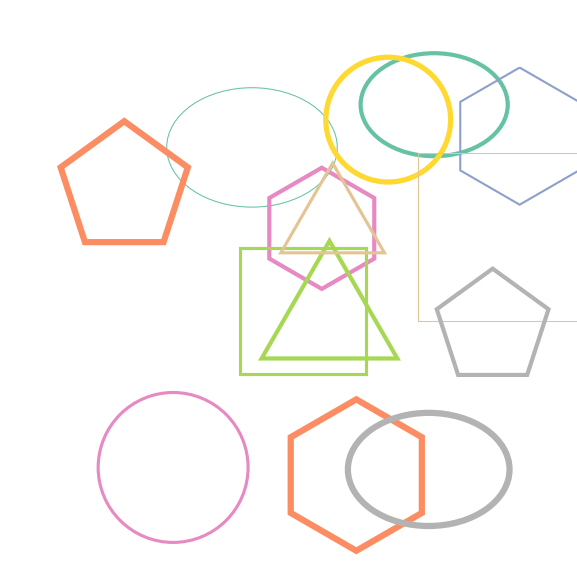[{"shape": "oval", "thickness": 2, "radius": 0.64, "center": [0.752, 0.818]}, {"shape": "oval", "thickness": 0.5, "radius": 0.74, "center": [0.436, 0.744]}, {"shape": "hexagon", "thickness": 3, "radius": 0.66, "center": [0.617, 0.176]}, {"shape": "pentagon", "thickness": 3, "radius": 0.58, "center": [0.215, 0.673]}, {"shape": "hexagon", "thickness": 1, "radius": 0.59, "center": [0.9, 0.763]}, {"shape": "hexagon", "thickness": 2, "radius": 0.52, "center": [0.557, 0.604]}, {"shape": "circle", "thickness": 1.5, "radius": 0.65, "center": [0.3, 0.19]}, {"shape": "triangle", "thickness": 2, "radius": 0.68, "center": [0.571, 0.446]}, {"shape": "square", "thickness": 1.5, "radius": 0.55, "center": [0.524, 0.46]}, {"shape": "circle", "thickness": 2.5, "radius": 0.54, "center": [0.672, 0.792]}, {"shape": "triangle", "thickness": 1.5, "radius": 0.52, "center": [0.576, 0.613]}, {"shape": "square", "thickness": 0.5, "radius": 0.73, "center": [0.869, 0.589]}, {"shape": "oval", "thickness": 3, "radius": 0.7, "center": [0.742, 0.186]}, {"shape": "pentagon", "thickness": 2, "radius": 0.51, "center": [0.853, 0.432]}]